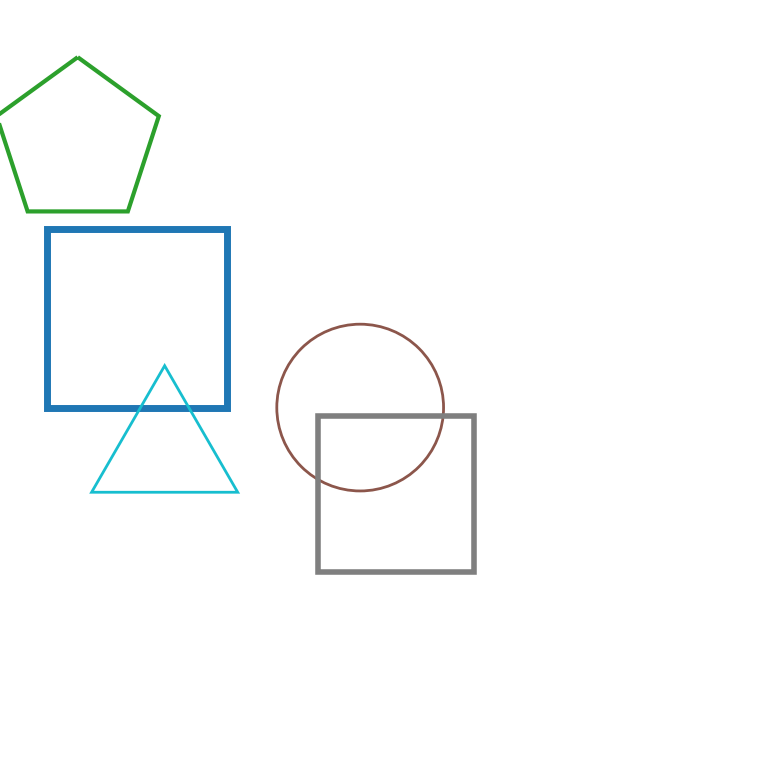[{"shape": "square", "thickness": 2.5, "radius": 0.58, "center": [0.178, 0.587]}, {"shape": "pentagon", "thickness": 1.5, "radius": 0.55, "center": [0.101, 0.815]}, {"shape": "circle", "thickness": 1, "radius": 0.54, "center": [0.468, 0.471]}, {"shape": "square", "thickness": 2, "radius": 0.51, "center": [0.514, 0.359]}, {"shape": "triangle", "thickness": 1, "radius": 0.55, "center": [0.214, 0.415]}]